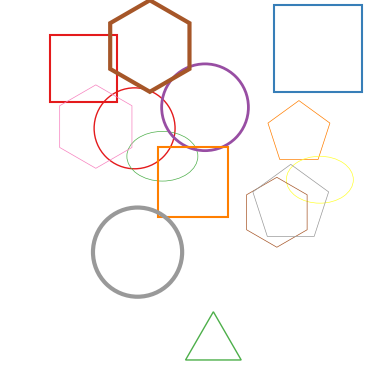[{"shape": "circle", "thickness": 1, "radius": 0.53, "center": [0.35, 0.667]}, {"shape": "square", "thickness": 1.5, "radius": 0.44, "center": [0.216, 0.823]}, {"shape": "square", "thickness": 1.5, "radius": 0.57, "center": [0.827, 0.874]}, {"shape": "oval", "thickness": 0.5, "radius": 0.46, "center": [0.422, 0.594]}, {"shape": "triangle", "thickness": 1, "radius": 0.42, "center": [0.554, 0.107]}, {"shape": "circle", "thickness": 2, "radius": 0.56, "center": [0.533, 0.721]}, {"shape": "square", "thickness": 1.5, "radius": 0.45, "center": [0.501, 0.527]}, {"shape": "pentagon", "thickness": 0.5, "radius": 0.42, "center": [0.776, 0.654]}, {"shape": "oval", "thickness": 0.5, "radius": 0.44, "center": [0.831, 0.533]}, {"shape": "hexagon", "thickness": 0.5, "radius": 0.45, "center": [0.719, 0.449]}, {"shape": "hexagon", "thickness": 3, "radius": 0.59, "center": [0.389, 0.88]}, {"shape": "hexagon", "thickness": 0.5, "radius": 0.54, "center": [0.249, 0.671]}, {"shape": "circle", "thickness": 3, "radius": 0.58, "center": [0.357, 0.345]}, {"shape": "pentagon", "thickness": 0.5, "radius": 0.52, "center": [0.755, 0.47]}]